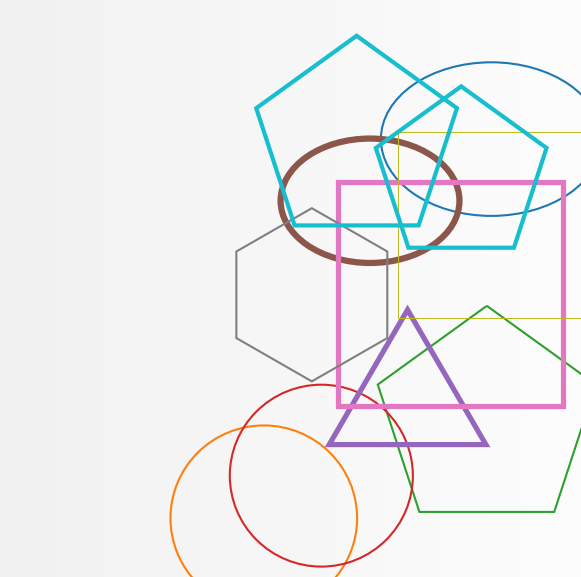[{"shape": "oval", "thickness": 1, "radius": 0.95, "center": [0.845, 0.758]}, {"shape": "circle", "thickness": 1, "radius": 0.8, "center": [0.454, 0.102]}, {"shape": "pentagon", "thickness": 1, "radius": 0.99, "center": [0.838, 0.272]}, {"shape": "circle", "thickness": 1, "radius": 0.79, "center": [0.553, 0.175]}, {"shape": "triangle", "thickness": 2.5, "radius": 0.78, "center": [0.701, 0.307]}, {"shape": "oval", "thickness": 3, "radius": 0.77, "center": [0.637, 0.651]}, {"shape": "square", "thickness": 2.5, "radius": 0.97, "center": [0.775, 0.49]}, {"shape": "hexagon", "thickness": 1, "radius": 0.75, "center": [0.536, 0.489]}, {"shape": "square", "thickness": 0.5, "radius": 0.8, "center": [0.845, 0.61]}, {"shape": "pentagon", "thickness": 2, "radius": 0.91, "center": [0.614, 0.756]}, {"shape": "pentagon", "thickness": 2, "radius": 0.77, "center": [0.793, 0.695]}]